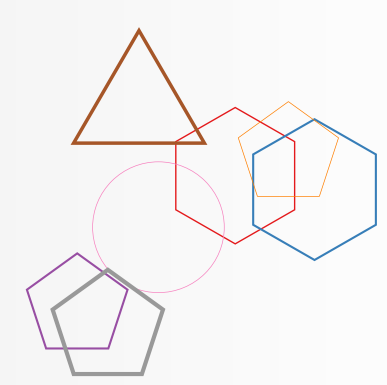[{"shape": "hexagon", "thickness": 1, "radius": 0.89, "center": [0.607, 0.544]}, {"shape": "hexagon", "thickness": 1.5, "radius": 0.91, "center": [0.812, 0.508]}, {"shape": "pentagon", "thickness": 1.5, "radius": 0.68, "center": [0.199, 0.205]}, {"shape": "pentagon", "thickness": 0.5, "radius": 0.68, "center": [0.744, 0.6]}, {"shape": "triangle", "thickness": 2.5, "radius": 0.97, "center": [0.359, 0.726]}, {"shape": "circle", "thickness": 0.5, "radius": 0.85, "center": [0.409, 0.41]}, {"shape": "pentagon", "thickness": 3, "radius": 0.75, "center": [0.278, 0.15]}]